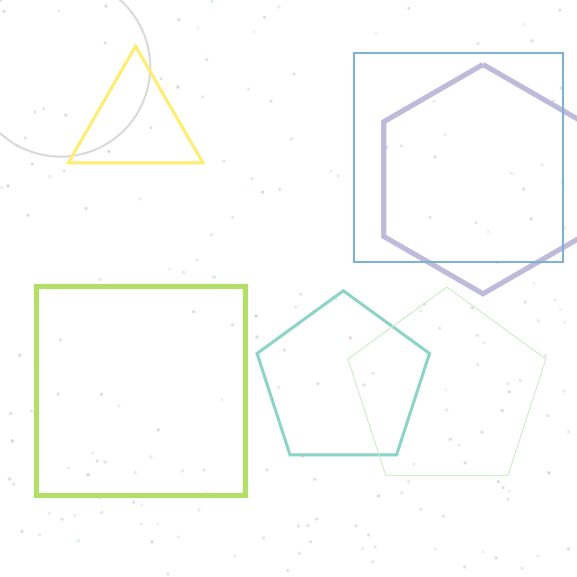[{"shape": "pentagon", "thickness": 1.5, "radius": 0.79, "center": [0.594, 0.339]}, {"shape": "hexagon", "thickness": 2.5, "radius": 0.99, "center": [0.836, 0.689]}, {"shape": "square", "thickness": 1, "radius": 0.91, "center": [0.794, 0.727]}, {"shape": "square", "thickness": 2.5, "radius": 0.9, "center": [0.243, 0.323]}, {"shape": "circle", "thickness": 1, "radius": 0.78, "center": [0.105, 0.883]}, {"shape": "pentagon", "thickness": 0.5, "radius": 0.9, "center": [0.774, 0.322]}, {"shape": "triangle", "thickness": 1.5, "radius": 0.67, "center": [0.235, 0.784]}]